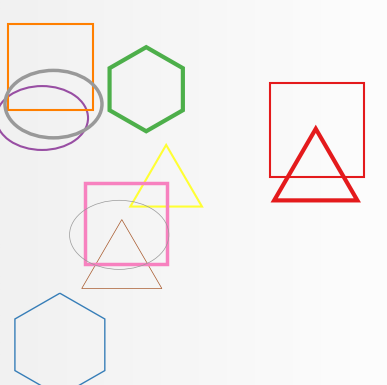[{"shape": "triangle", "thickness": 3, "radius": 0.62, "center": [0.815, 0.541]}, {"shape": "square", "thickness": 1.5, "radius": 0.6, "center": [0.818, 0.662]}, {"shape": "hexagon", "thickness": 1, "radius": 0.67, "center": [0.154, 0.104]}, {"shape": "hexagon", "thickness": 3, "radius": 0.55, "center": [0.377, 0.768]}, {"shape": "oval", "thickness": 1.5, "radius": 0.59, "center": [0.109, 0.693]}, {"shape": "square", "thickness": 1.5, "radius": 0.55, "center": [0.13, 0.826]}, {"shape": "triangle", "thickness": 1.5, "radius": 0.53, "center": [0.429, 0.517]}, {"shape": "triangle", "thickness": 0.5, "radius": 0.6, "center": [0.314, 0.31]}, {"shape": "square", "thickness": 2.5, "radius": 0.53, "center": [0.325, 0.42]}, {"shape": "oval", "thickness": 2.5, "radius": 0.63, "center": [0.138, 0.73]}, {"shape": "oval", "thickness": 0.5, "radius": 0.64, "center": [0.308, 0.39]}]